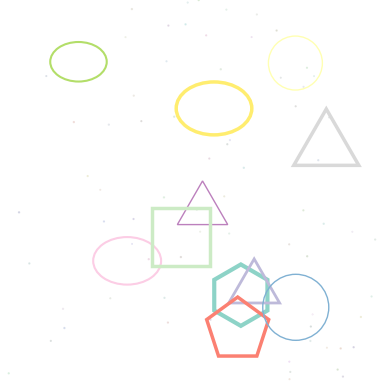[{"shape": "hexagon", "thickness": 3, "radius": 0.4, "center": [0.626, 0.233]}, {"shape": "circle", "thickness": 1, "radius": 0.35, "center": [0.767, 0.836]}, {"shape": "triangle", "thickness": 2, "radius": 0.38, "center": [0.66, 0.251]}, {"shape": "pentagon", "thickness": 2.5, "radius": 0.42, "center": [0.617, 0.144]}, {"shape": "circle", "thickness": 1, "radius": 0.43, "center": [0.768, 0.202]}, {"shape": "oval", "thickness": 1.5, "radius": 0.37, "center": [0.204, 0.84]}, {"shape": "oval", "thickness": 1.5, "radius": 0.44, "center": [0.33, 0.322]}, {"shape": "triangle", "thickness": 2.5, "radius": 0.49, "center": [0.847, 0.619]}, {"shape": "triangle", "thickness": 1, "radius": 0.38, "center": [0.526, 0.454]}, {"shape": "square", "thickness": 2.5, "radius": 0.38, "center": [0.469, 0.384]}, {"shape": "oval", "thickness": 2.5, "radius": 0.49, "center": [0.556, 0.718]}]